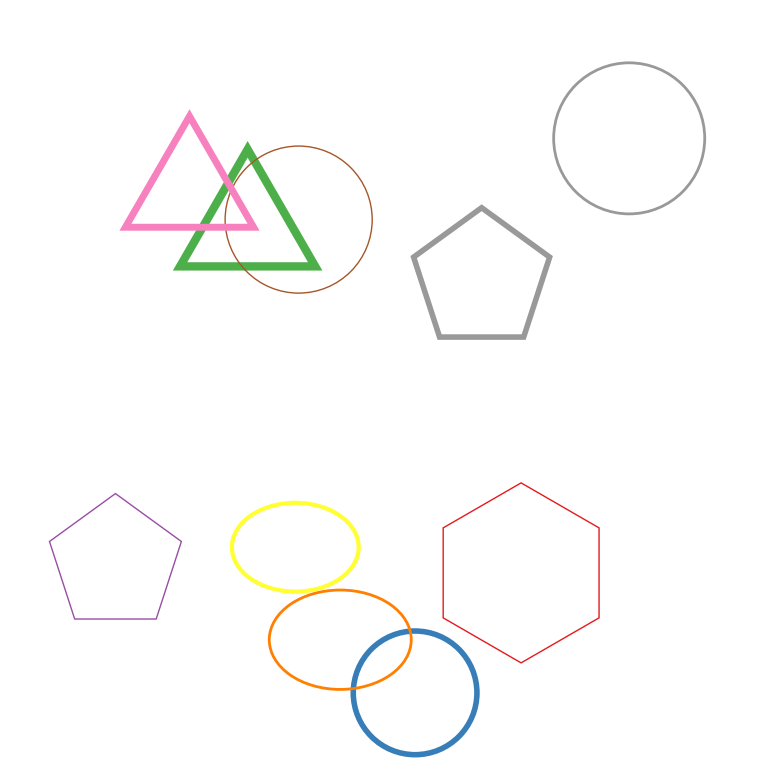[{"shape": "hexagon", "thickness": 0.5, "radius": 0.58, "center": [0.677, 0.256]}, {"shape": "circle", "thickness": 2, "radius": 0.4, "center": [0.539, 0.1]}, {"shape": "triangle", "thickness": 3, "radius": 0.51, "center": [0.322, 0.705]}, {"shape": "pentagon", "thickness": 0.5, "radius": 0.45, "center": [0.15, 0.269]}, {"shape": "oval", "thickness": 1, "radius": 0.46, "center": [0.442, 0.169]}, {"shape": "oval", "thickness": 1.5, "radius": 0.41, "center": [0.384, 0.289]}, {"shape": "circle", "thickness": 0.5, "radius": 0.48, "center": [0.388, 0.715]}, {"shape": "triangle", "thickness": 2.5, "radius": 0.48, "center": [0.246, 0.753]}, {"shape": "pentagon", "thickness": 2, "radius": 0.46, "center": [0.626, 0.637]}, {"shape": "circle", "thickness": 1, "radius": 0.49, "center": [0.817, 0.82]}]